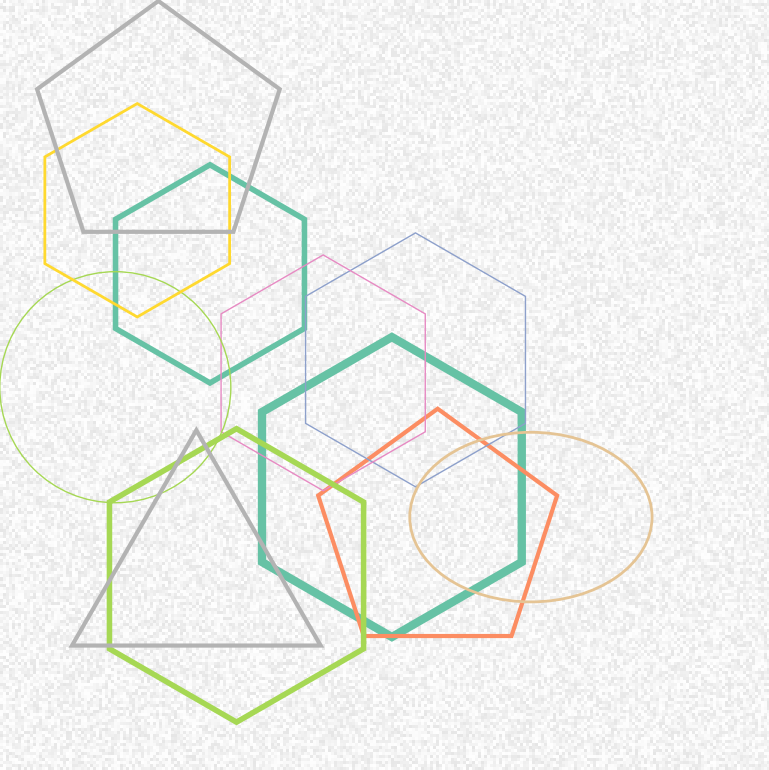[{"shape": "hexagon", "thickness": 2, "radius": 0.71, "center": [0.273, 0.644]}, {"shape": "hexagon", "thickness": 3, "radius": 0.97, "center": [0.509, 0.367]}, {"shape": "pentagon", "thickness": 1.5, "radius": 0.82, "center": [0.568, 0.306]}, {"shape": "hexagon", "thickness": 0.5, "radius": 0.82, "center": [0.54, 0.533]}, {"shape": "hexagon", "thickness": 0.5, "radius": 0.77, "center": [0.42, 0.516]}, {"shape": "hexagon", "thickness": 2, "radius": 0.95, "center": [0.307, 0.253]}, {"shape": "circle", "thickness": 0.5, "radius": 0.75, "center": [0.15, 0.497]}, {"shape": "hexagon", "thickness": 1, "radius": 0.69, "center": [0.178, 0.727]}, {"shape": "oval", "thickness": 1, "radius": 0.79, "center": [0.689, 0.328]}, {"shape": "triangle", "thickness": 1.5, "radius": 0.93, "center": [0.255, 0.255]}, {"shape": "pentagon", "thickness": 1.5, "radius": 0.83, "center": [0.206, 0.833]}]